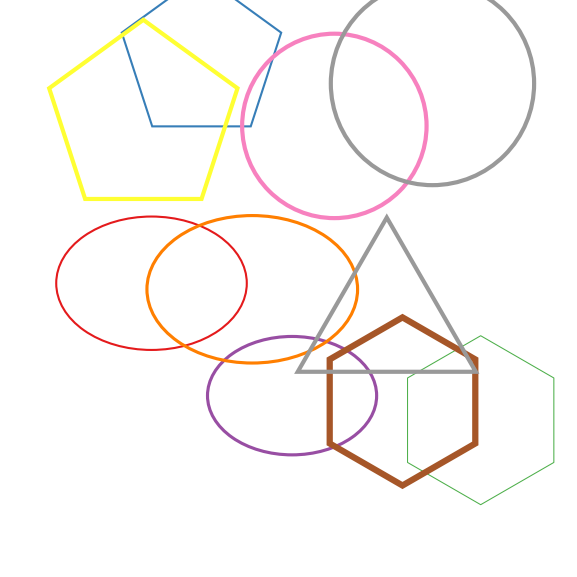[{"shape": "oval", "thickness": 1, "radius": 0.82, "center": [0.262, 0.509]}, {"shape": "pentagon", "thickness": 1, "radius": 0.73, "center": [0.349, 0.898]}, {"shape": "hexagon", "thickness": 0.5, "radius": 0.73, "center": [0.832, 0.272]}, {"shape": "oval", "thickness": 1.5, "radius": 0.73, "center": [0.506, 0.314]}, {"shape": "oval", "thickness": 1.5, "radius": 0.91, "center": [0.437, 0.498]}, {"shape": "pentagon", "thickness": 2, "radius": 0.86, "center": [0.248, 0.793]}, {"shape": "hexagon", "thickness": 3, "radius": 0.73, "center": [0.697, 0.304]}, {"shape": "circle", "thickness": 2, "radius": 0.8, "center": [0.579, 0.781]}, {"shape": "triangle", "thickness": 2, "radius": 0.89, "center": [0.67, 0.444]}, {"shape": "circle", "thickness": 2, "radius": 0.88, "center": [0.749, 0.855]}]